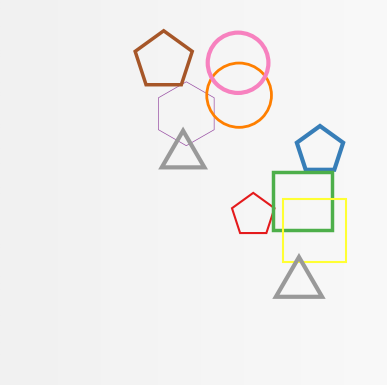[{"shape": "pentagon", "thickness": 1.5, "radius": 0.29, "center": [0.654, 0.441]}, {"shape": "pentagon", "thickness": 3, "radius": 0.31, "center": [0.826, 0.61]}, {"shape": "square", "thickness": 2.5, "radius": 0.38, "center": [0.78, 0.478]}, {"shape": "hexagon", "thickness": 0.5, "radius": 0.41, "center": [0.481, 0.705]}, {"shape": "circle", "thickness": 2, "radius": 0.42, "center": [0.617, 0.753]}, {"shape": "square", "thickness": 1.5, "radius": 0.41, "center": [0.813, 0.402]}, {"shape": "pentagon", "thickness": 2.5, "radius": 0.39, "center": [0.422, 0.843]}, {"shape": "circle", "thickness": 3, "radius": 0.39, "center": [0.614, 0.837]}, {"shape": "triangle", "thickness": 3, "radius": 0.34, "center": [0.772, 0.264]}, {"shape": "triangle", "thickness": 3, "radius": 0.32, "center": [0.472, 0.597]}]